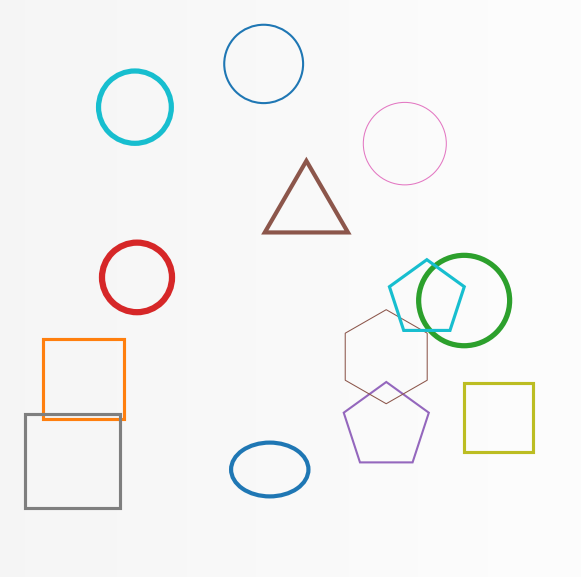[{"shape": "circle", "thickness": 1, "radius": 0.34, "center": [0.454, 0.888]}, {"shape": "oval", "thickness": 2, "radius": 0.33, "center": [0.464, 0.186]}, {"shape": "square", "thickness": 1.5, "radius": 0.35, "center": [0.144, 0.343]}, {"shape": "circle", "thickness": 2.5, "radius": 0.39, "center": [0.799, 0.479]}, {"shape": "circle", "thickness": 3, "radius": 0.3, "center": [0.236, 0.519]}, {"shape": "pentagon", "thickness": 1, "radius": 0.38, "center": [0.665, 0.261]}, {"shape": "triangle", "thickness": 2, "radius": 0.41, "center": [0.527, 0.638]}, {"shape": "hexagon", "thickness": 0.5, "radius": 0.41, "center": [0.664, 0.381]}, {"shape": "circle", "thickness": 0.5, "radius": 0.36, "center": [0.696, 0.75]}, {"shape": "square", "thickness": 1.5, "radius": 0.41, "center": [0.125, 0.202]}, {"shape": "square", "thickness": 1.5, "radius": 0.3, "center": [0.858, 0.276]}, {"shape": "circle", "thickness": 2.5, "radius": 0.31, "center": [0.232, 0.814]}, {"shape": "pentagon", "thickness": 1.5, "radius": 0.34, "center": [0.734, 0.482]}]